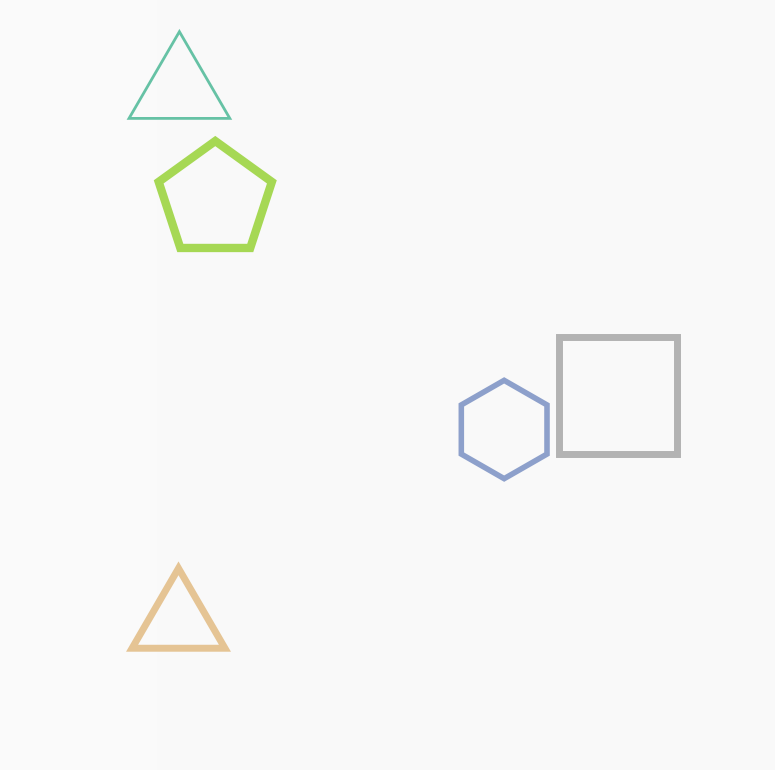[{"shape": "triangle", "thickness": 1, "radius": 0.38, "center": [0.231, 0.884]}, {"shape": "hexagon", "thickness": 2, "radius": 0.32, "center": [0.651, 0.442]}, {"shape": "pentagon", "thickness": 3, "radius": 0.38, "center": [0.278, 0.74]}, {"shape": "triangle", "thickness": 2.5, "radius": 0.35, "center": [0.23, 0.193]}, {"shape": "square", "thickness": 2.5, "radius": 0.38, "center": [0.797, 0.486]}]